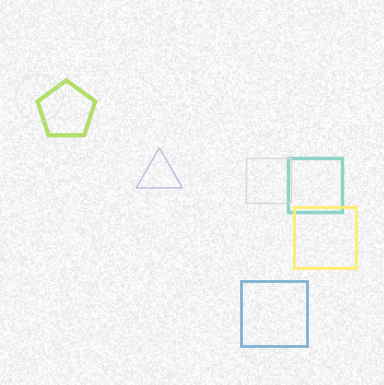[{"shape": "square", "thickness": 2.5, "radius": 0.35, "center": [0.818, 0.52]}, {"shape": "triangle", "thickness": 1, "radius": 0.35, "center": [0.414, 0.547]}, {"shape": "square", "thickness": 2, "radius": 0.43, "center": [0.712, 0.186]}, {"shape": "pentagon", "thickness": 3, "radius": 0.39, "center": [0.172, 0.712]}, {"shape": "square", "thickness": 1, "radius": 0.29, "center": [0.696, 0.532]}, {"shape": "circle", "thickness": 0.5, "radius": 0.3, "center": [0.102, 0.746]}, {"shape": "square", "thickness": 2, "radius": 0.4, "center": [0.844, 0.383]}]